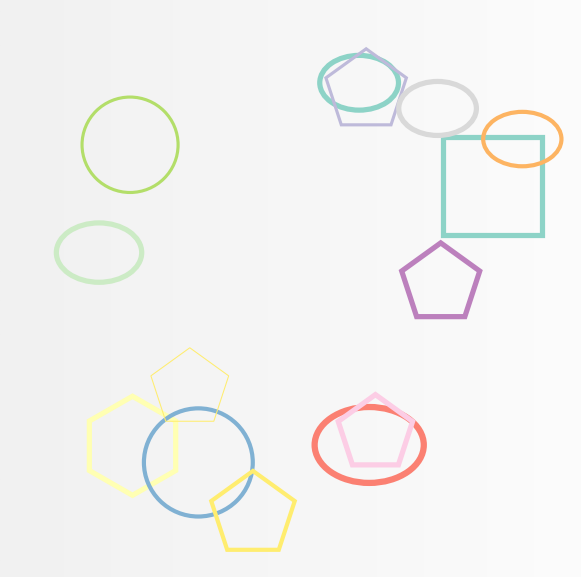[{"shape": "square", "thickness": 2.5, "radius": 0.42, "center": [0.847, 0.678]}, {"shape": "oval", "thickness": 2.5, "radius": 0.34, "center": [0.618, 0.856]}, {"shape": "hexagon", "thickness": 2.5, "radius": 0.43, "center": [0.228, 0.227]}, {"shape": "pentagon", "thickness": 1.5, "radius": 0.36, "center": [0.63, 0.842]}, {"shape": "oval", "thickness": 3, "radius": 0.47, "center": [0.635, 0.229]}, {"shape": "circle", "thickness": 2, "radius": 0.47, "center": [0.341, 0.198]}, {"shape": "oval", "thickness": 2, "radius": 0.34, "center": [0.899, 0.758]}, {"shape": "circle", "thickness": 1.5, "radius": 0.41, "center": [0.224, 0.748]}, {"shape": "pentagon", "thickness": 2.5, "radius": 0.34, "center": [0.646, 0.249]}, {"shape": "oval", "thickness": 2.5, "radius": 0.33, "center": [0.753, 0.811]}, {"shape": "pentagon", "thickness": 2.5, "radius": 0.35, "center": [0.758, 0.508]}, {"shape": "oval", "thickness": 2.5, "radius": 0.37, "center": [0.17, 0.562]}, {"shape": "pentagon", "thickness": 0.5, "radius": 0.35, "center": [0.327, 0.327]}, {"shape": "pentagon", "thickness": 2, "radius": 0.38, "center": [0.435, 0.108]}]